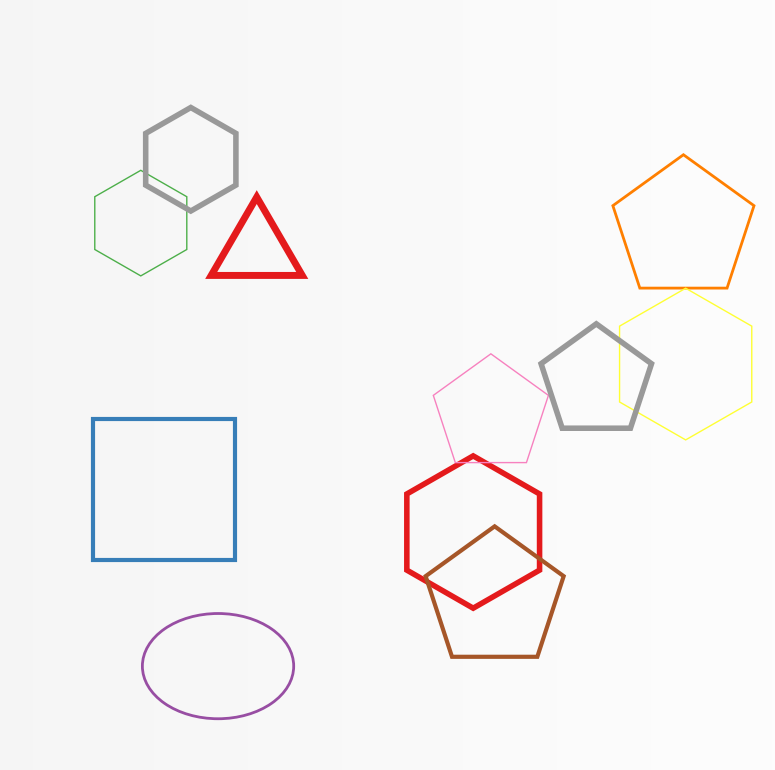[{"shape": "hexagon", "thickness": 2, "radius": 0.49, "center": [0.611, 0.309]}, {"shape": "triangle", "thickness": 2.5, "radius": 0.34, "center": [0.331, 0.676]}, {"shape": "square", "thickness": 1.5, "radius": 0.46, "center": [0.211, 0.364]}, {"shape": "hexagon", "thickness": 0.5, "radius": 0.34, "center": [0.182, 0.71]}, {"shape": "oval", "thickness": 1, "radius": 0.49, "center": [0.281, 0.135]}, {"shape": "pentagon", "thickness": 1, "radius": 0.48, "center": [0.882, 0.703]}, {"shape": "hexagon", "thickness": 0.5, "radius": 0.49, "center": [0.885, 0.527]}, {"shape": "pentagon", "thickness": 1.5, "radius": 0.47, "center": [0.638, 0.223]}, {"shape": "pentagon", "thickness": 0.5, "radius": 0.39, "center": [0.633, 0.462]}, {"shape": "hexagon", "thickness": 2, "radius": 0.34, "center": [0.246, 0.793]}, {"shape": "pentagon", "thickness": 2, "radius": 0.37, "center": [0.769, 0.504]}]